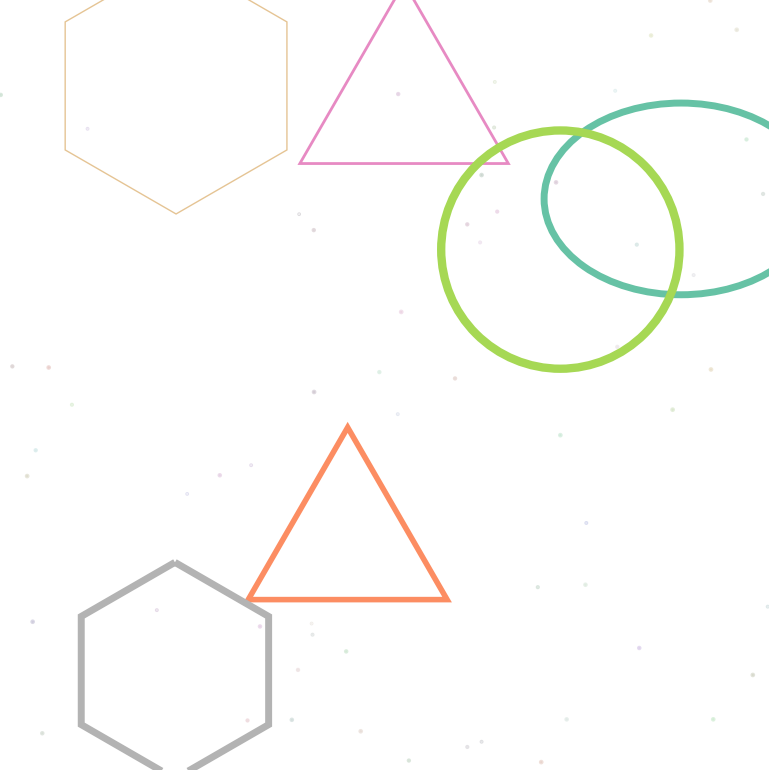[{"shape": "oval", "thickness": 2.5, "radius": 0.89, "center": [0.884, 0.742]}, {"shape": "triangle", "thickness": 2, "radius": 0.75, "center": [0.452, 0.296]}, {"shape": "triangle", "thickness": 1, "radius": 0.78, "center": [0.525, 0.866]}, {"shape": "circle", "thickness": 3, "radius": 0.77, "center": [0.728, 0.676]}, {"shape": "hexagon", "thickness": 0.5, "radius": 0.83, "center": [0.229, 0.888]}, {"shape": "hexagon", "thickness": 2.5, "radius": 0.7, "center": [0.227, 0.129]}]